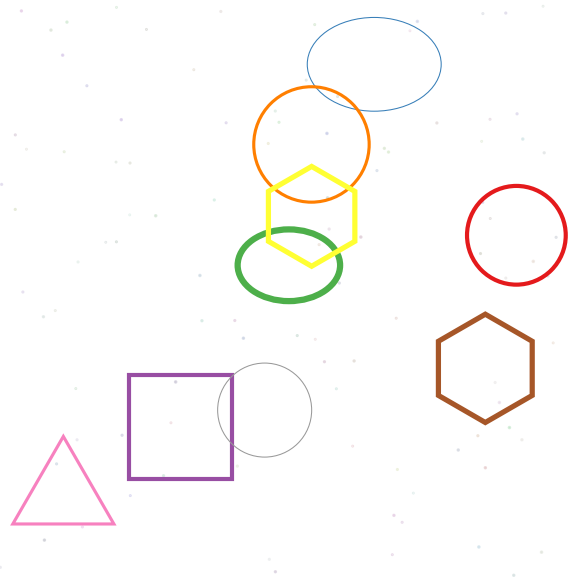[{"shape": "circle", "thickness": 2, "radius": 0.43, "center": [0.894, 0.592]}, {"shape": "oval", "thickness": 0.5, "radius": 0.58, "center": [0.648, 0.888]}, {"shape": "oval", "thickness": 3, "radius": 0.44, "center": [0.5, 0.54]}, {"shape": "square", "thickness": 2, "radius": 0.45, "center": [0.313, 0.26]}, {"shape": "circle", "thickness": 1.5, "radius": 0.5, "center": [0.539, 0.749]}, {"shape": "hexagon", "thickness": 2.5, "radius": 0.43, "center": [0.54, 0.625]}, {"shape": "hexagon", "thickness": 2.5, "radius": 0.47, "center": [0.84, 0.361]}, {"shape": "triangle", "thickness": 1.5, "radius": 0.51, "center": [0.11, 0.142]}, {"shape": "circle", "thickness": 0.5, "radius": 0.41, "center": [0.458, 0.289]}]